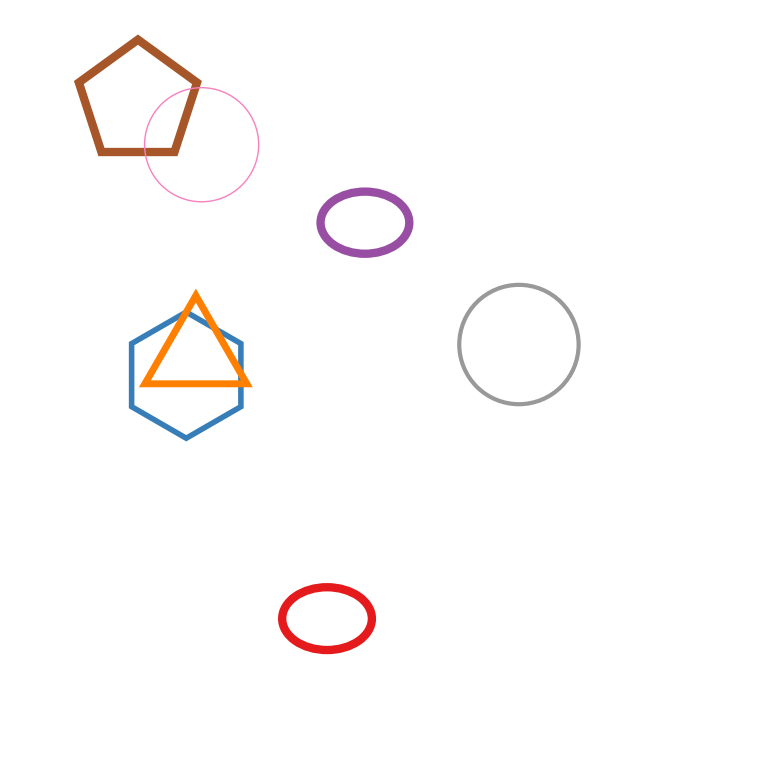[{"shape": "oval", "thickness": 3, "radius": 0.29, "center": [0.425, 0.197]}, {"shape": "hexagon", "thickness": 2, "radius": 0.41, "center": [0.242, 0.513]}, {"shape": "oval", "thickness": 3, "radius": 0.29, "center": [0.474, 0.711]}, {"shape": "triangle", "thickness": 2.5, "radius": 0.38, "center": [0.254, 0.54]}, {"shape": "pentagon", "thickness": 3, "radius": 0.4, "center": [0.179, 0.868]}, {"shape": "circle", "thickness": 0.5, "radius": 0.37, "center": [0.262, 0.812]}, {"shape": "circle", "thickness": 1.5, "radius": 0.39, "center": [0.674, 0.553]}]